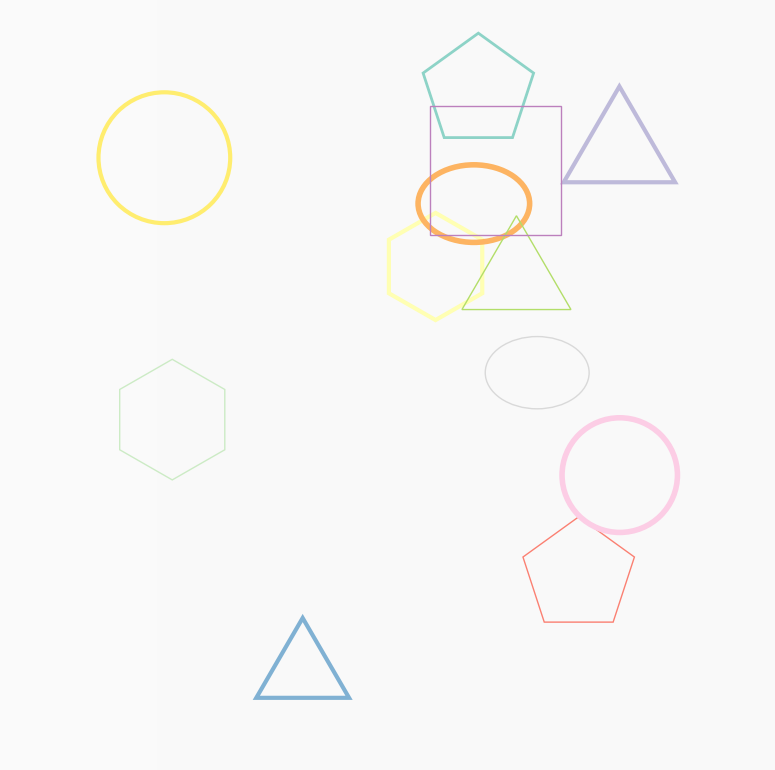[{"shape": "pentagon", "thickness": 1, "radius": 0.37, "center": [0.617, 0.882]}, {"shape": "hexagon", "thickness": 1.5, "radius": 0.35, "center": [0.562, 0.654]}, {"shape": "triangle", "thickness": 1.5, "radius": 0.41, "center": [0.799, 0.805]}, {"shape": "pentagon", "thickness": 0.5, "radius": 0.38, "center": [0.747, 0.253]}, {"shape": "triangle", "thickness": 1.5, "radius": 0.35, "center": [0.391, 0.128]}, {"shape": "oval", "thickness": 2, "radius": 0.36, "center": [0.611, 0.736]}, {"shape": "triangle", "thickness": 0.5, "radius": 0.41, "center": [0.666, 0.639]}, {"shape": "circle", "thickness": 2, "radius": 0.37, "center": [0.8, 0.383]}, {"shape": "oval", "thickness": 0.5, "radius": 0.34, "center": [0.693, 0.516]}, {"shape": "square", "thickness": 0.5, "radius": 0.42, "center": [0.639, 0.779]}, {"shape": "hexagon", "thickness": 0.5, "radius": 0.39, "center": [0.222, 0.455]}, {"shape": "circle", "thickness": 1.5, "radius": 0.42, "center": [0.212, 0.795]}]